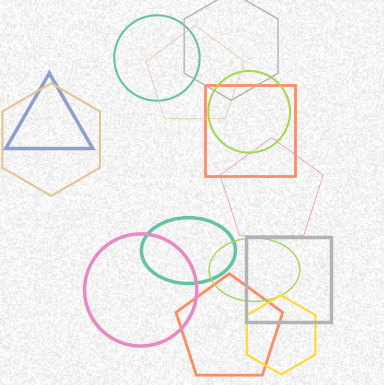[{"shape": "circle", "thickness": 1.5, "radius": 0.55, "center": [0.408, 0.849]}, {"shape": "oval", "thickness": 2.5, "radius": 0.61, "center": [0.489, 0.349]}, {"shape": "square", "thickness": 2, "radius": 0.59, "center": [0.649, 0.662]}, {"shape": "pentagon", "thickness": 2, "radius": 0.73, "center": [0.596, 0.143]}, {"shape": "triangle", "thickness": 2.5, "radius": 0.65, "center": [0.128, 0.679]}, {"shape": "pentagon", "thickness": 0.5, "radius": 0.71, "center": [0.706, 0.502]}, {"shape": "circle", "thickness": 2.5, "radius": 0.73, "center": [0.365, 0.247]}, {"shape": "circle", "thickness": 1.5, "radius": 0.53, "center": [0.647, 0.71]}, {"shape": "oval", "thickness": 1, "radius": 0.59, "center": [0.661, 0.3]}, {"shape": "hexagon", "thickness": 1.5, "radius": 0.51, "center": [0.73, 0.13]}, {"shape": "hexagon", "thickness": 1.5, "radius": 0.73, "center": [0.133, 0.638]}, {"shape": "pentagon", "thickness": 0.5, "radius": 0.67, "center": [0.507, 0.8]}, {"shape": "hexagon", "thickness": 1, "radius": 0.7, "center": [0.6, 0.88]}, {"shape": "square", "thickness": 2.5, "radius": 0.55, "center": [0.749, 0.273]}]